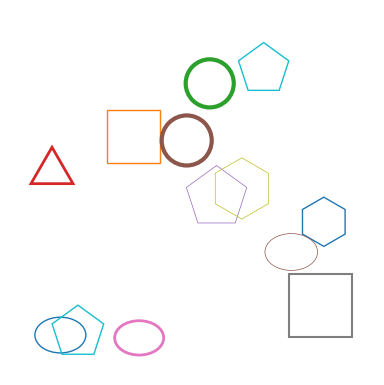[{"shape": "oval", "thickness": 1, "radius": 0.33, "center": [0.157, 0.13]}, {"shape": "hexagon", "thickness": 1, "radius": 0.32, "center": [0.841, 0.424]}, {"shape": "square", "thickness": 1, "radius": 0.34, "center": [0.346, 0.646]}, {"shape": "circle", "thickness": 3, "radius": 0.31, "center": [0.545, 0.783]}, {"shape": "triangle", "thickness": 2, "radius": 0.31, "center": [0.135, 0.554]}, {"shape": "pentagon", "thickness": 0.5, "radius": 0.41, "center": [0.563, 0.488]}, {"shape": "circle", "thickness": 3, "radius": 0.33, "center": [0.485, 0.635]}, {"shape": "oval", "thickness": 0.5, "radius": 0.34, "center": [0.757, 0.345]}, {"shape": "oval", "thickness": 2, "radius": 0.32, "center": [0.362, 0.122]}, {"shape": "square", "thickness": 1.5, "radius": 0.41, "center": [0.832, 0.206]}, {"shape": "hexagon", "thickness": 0.5, "radius": 0.4, "center": [0.628, 0.511]}, {"shape": "pentagon", "thickness": 1, "radius": 0.35, "center": [0.202, 0.137]}, {"shape": "pentagon", "thickness": 1, "radius": 0.34, "center": [0.685, 0.821]}]